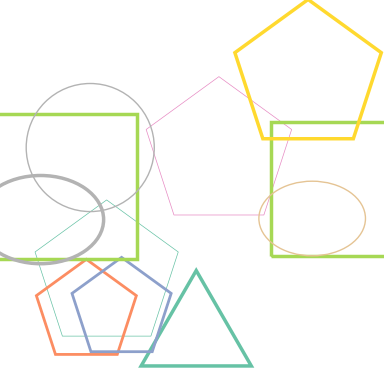[{"shape": "pentagon", "thickness": 0.5, "radius": 0.98, "center": [0.277, 0.285]}, {"shape": "triangle", "thickness": 2.5, "radius": 0.83, "center": [0.51, 0.132]}, {"shape": "pentagon", "thickness": 2, "radius": 0.68, "center": [0.224, 0.19]}, {"shape": "pentagon", "thickness": 2, "radius": 0.68, "center": [0.316, 0.196]}, {"shape": "pentagon", "thickness": 0.5, "radius": 0.99, "center": [0.569, 0.602]}, {"shape": "square", "thickness": 2.5, "radius": 0.87, "center": [0.88, 0.509]}, {"shape": "square", "thickness": 2.5, "radius": 0.94, "center": [0.169, 0.515]}, {"shape": "pentagon", "thickness": 2.5, "radius": 1.0, "center": [0.8, 0.801]}, {"shape": "oval", "thickness": 1, "radius": 0.69, "center": [0.811, 0.432]}, {"shape": "oval", "thickness": 2.5, "radius": 0.82, "center": [0.106, 0.43]}, {"shape": "circle", "thickness": 1, "radius": 0.83, "center": [0.234, 0.617]}]